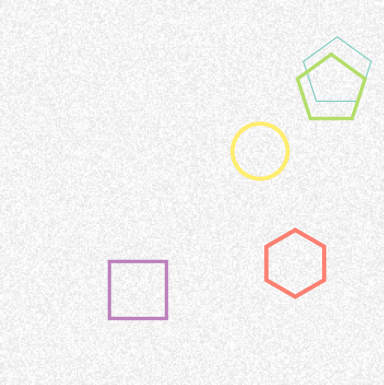[{"shape": "pentagon", "thickness": 1, "radius": 0.46, "center": [0.876, 0.812]}, {"shape": "hexagon", "thickness": 3, "radius": 0.43, "center": [0.767, 0.316]}, {"shape": "pentagon", "thickness": 2.5, "radius": 0.46, "center": [0.86, 0.767]}, {"shape": "square", "thickness": 2.5, "radius": 0.37, "center": [0.357, 0.248]}, {"shape": "circle", "thickness": 3, "radius": 0.36, "center": [0.676, 0.607]}]